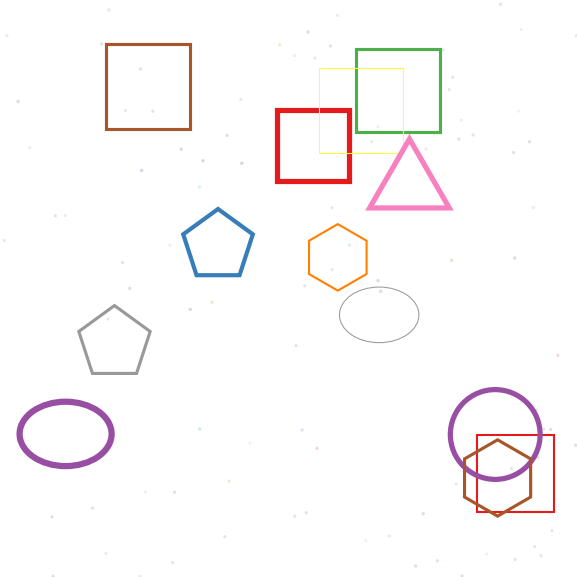[{"shape": "square", "thickness": 1, "radius": 0.33, "center": [0.893, 0.179]}, {"shape": "square", "thickness": 2.5, "radius": 0.31, "center": [0.542, 0.747]}, {"shape": "pentagon", "thickness": 2, "radius": 0.32, "center": [0.378, 0.574]}, {"shape": "square", "thickness": 1.5, "radius": 0.36, "center": [0.689, 0.842]}, {"shape": "oval", "thickness": 3, "radius": 0.4, "center": [0.114, 0.248]}, {"shape": "circle", "thickness": 2.5, "radius": 0.39, "center": [0.858, 0.247]}, {"shape": "hexagon", "thickness": 1, "radius": 0.29, "center": [0.585, 0.553]}, {"shape": "square", "thickness": 0.5, "radius": 0.37, "center": [0.625, 0.807]}, {"shape": "square", "thickness": 1.5, "radius": 0.37, "center": [0.256, 0.85]}, {"shape": "hexagon", "thickness": 1.5, "radius": 0.33, "center": [0.862, 0.171]}, {"shape": "triangle", "thickness": 2.5, "radius": 0.4, "center": [0.709, 0.679]}, {"shape": "oval", "thickness": 0.5, "radius": 0.34, "center": [0.657, 0.454]}, {"shape": "pentagon", "thickness": 1.5, "radius": 0.32, "center": [0.198, 0.405]}]